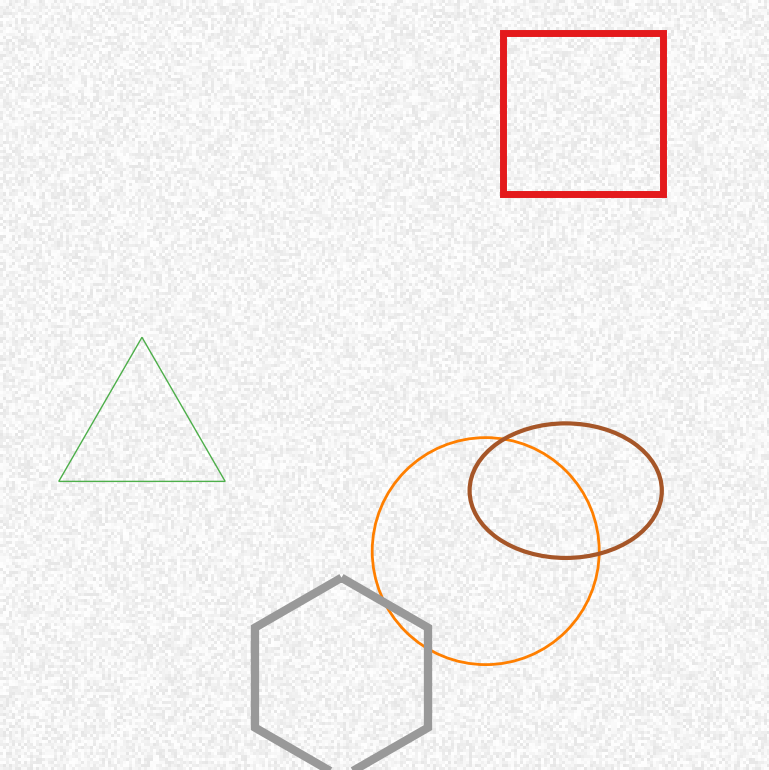[{"shape": "square", "thickness": 2.5, "radius": 0.52, "center": [0.758, 0.853]}, {"shape": "triangle", "thickness": 0.5, "radius": 0.62, "center": [0.184, 0.437]}, {"shape": "circle", "thickness": 1, "radius": 0.74, "center": [0.631, 0.284]}, {"shape": "oval", "thickness": 1.5, "radius": 0.62, "center": [0.735, 0.363]}, {"shape": "hexagon", "thickness": 3, "radius": 0.65, "center": [0.443, 0.12]}]